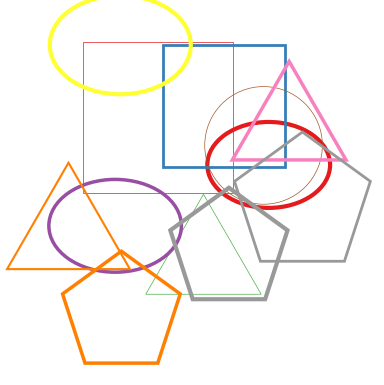[{"shape": "square", "thickness": 0.5, "radius": 0.98, "center": [0.41, 0.695]}, {"shape": "oval", "thickness": 3, "radius": 0.8, "center": [0.698, 0.572]}, {"shape": "square", "thickness": 2, "radius": 0.79, "center": [0.582, 0.725]}, {"shape": "triangle", "thickness": 0.5, "radius": 0.87, "center": [0.529, 0.322]}, {"shape": "oval", "thickness": 2.5, "radius": 0.86, "center": [0.299, 0.414]}, {"shape": "pentagon", "thickness": 2.5, "radius": 0.8, "center": [0.315, 0.187]}, {"shape": "triangle", "thickness": 1.5, "radius": 0.92, "center": [0.178, 0.393]}, {"shape": "oval", "thickness": 3, "radius": 0.92, "center": [0.312, 0.883]}, {"shape": "circle", "thickness": 0.5, "radius": 0.76, "center": [0.685, 0.622]}, {"shape": "triangle", "thickness": 2.5, "radius": 0.85, "center": [0.751, 0.67]}, {"shape": "pentagon", "thickness": 3, "radius": 0.8, "center": [0.595, 0.352]}, {"shape": "pentagon", "thickness": 2, "radius": 0.93, "center": [0.785, 0.472]}]